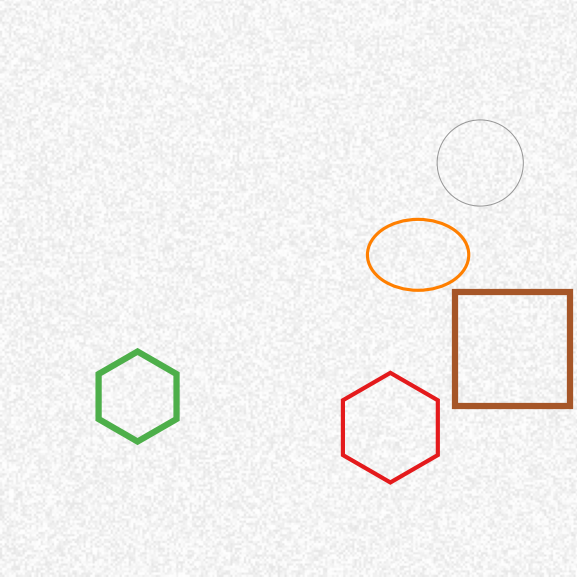[{"shape": "hexagon", "thickness": 2, "radius": 0.47, "center": [0.676, 0.259]}, {"shape": "hexagon", "thickness": 3, "radius": 0.39, "center": [0.238, 0.312]}, {"shape": "oval", "thickness": 1.5, "radius": 0.44, "center": [0.724, 0.558]}, {"shape": "square", "thickness": 3, "radius": 0.5, "center": [0.887, 0.395]}, {"shape": "circle", "thickness": 0.5, "radius": 0.37, "center": [0.832, 0.717]}]